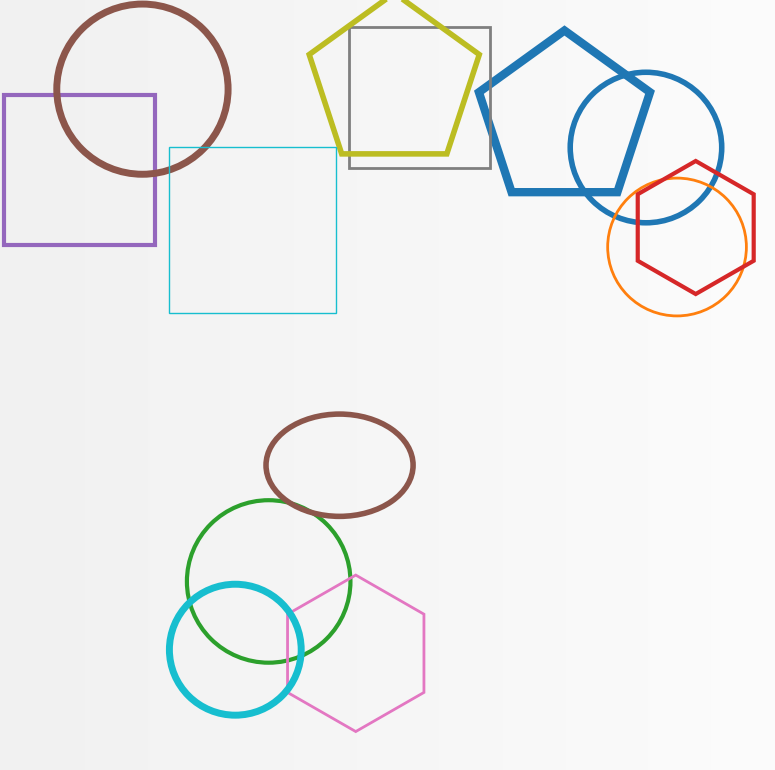[{"shape": "pentagon", "thickness": 3, "radius": 0.58, "center": [0.728, 0.844]}, {"shape": "circle", "thickness": 2, "radius": 0.49, "center": [0.834, 0.808]}, {"shape": "circle", "thickness": 1, "radius": 0.45, "center": [0.874, 0.679]}, {"shape": "circle", "thickness": 1.5, "radius": 0.53, "center": [0.347, 0.245]}, {"shape": "hexagon", "thickness": 1.5, "radius": 0.43, "center": [0.898, 0.705]}, {"shape": "square", "thickness": 1.5, "radius": 0.49, "center": [0.103, 0.779]}, {"shape": "oval", "thickness": 2, "radius": 0.47, "center": [0.438, 0.396]}, {"shape": "circle", "thickness": 2.5, "radius": 0.55, "center": [0.184, 0.884]}, {"shape": "hexagon", "thickness": 1, "radius": 0.51, "center": [0.459, 0.152]}, {"shape": "square", "thickness": 1, "radius": 0.46, "center": [0.541, 0.874]}, {"shape": "pentagon", "thickness": 2, "radius": 0.58, "center": [0.509, 0.893]}, {"shape": "square", "thickness": 0.5, "radius": 0.54, "center": [0.326, 0.701]}, {"shape": "circle", "thickness": 2.5, "radius": 0.43, "center": [0.304, 0.156]}]